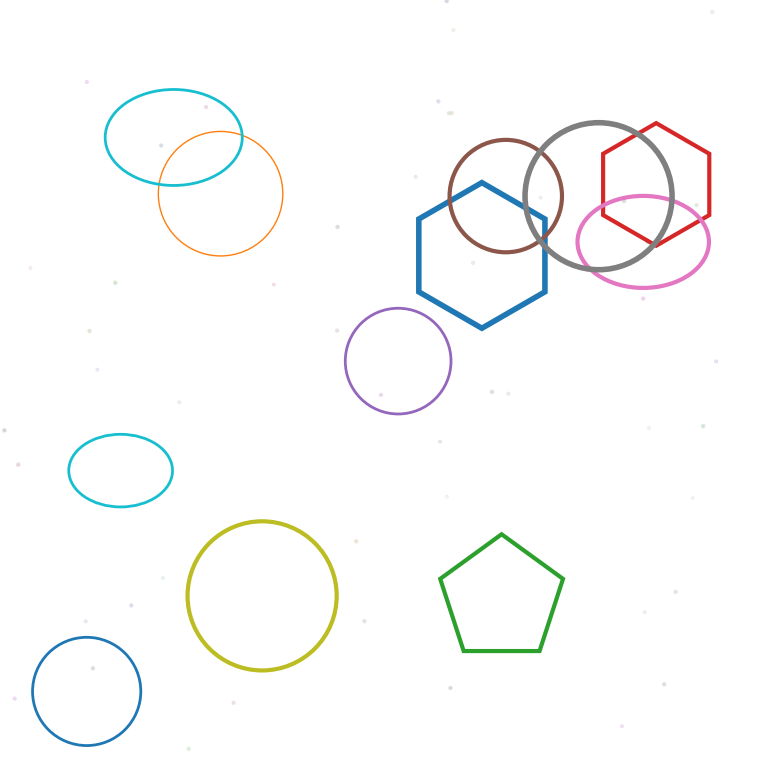[{"shape": "hexagon", "thickness": 2, "radius": 0.47, "center": [0.626, 0.668]}, {"shape": "circle", "thickness": 1, "radius": 0.35, "center": [0.113, 0.102]}, {"shape": "circle", "thickness": 0.5, "radius": 0.4, "center": [0.286, 0.748]}, {"shape": "pentagon", "thickness": 1.5, "radius": 0.42, "center": [0.651, 0.222]}, {"shape": "hexagon", "thickness": 1.5, "radius": 0.4, "center": [0.852, 0.76]}, {"shape": "circle", "thickness": 1, "radius": 0.34, "center": [0.517, 0.531]}, {"shape": "circle", "thickness": 1.5, "radius": 0.36, "center": [0.657, 0.745]}, {"shape": "oval", "thickness": 1.5, "radius": 0.43, "center": [0.835, 0.686]}, {"shape": "circle", "thickness": 2, "radius": 0.48, "center": [0.777, 0.745]}, {"shape": "circle", "thickness": 1.5, "radius": 0.48, "center": [0.34, 0.226]}, {"shape": "oval", "thickness": 1, "radius": 0.45, "center": [0.226, 0.821]}, {"shape": "oval", "thickness": 1, "radius": 0.34, "center": [0.157, 0.389]}]